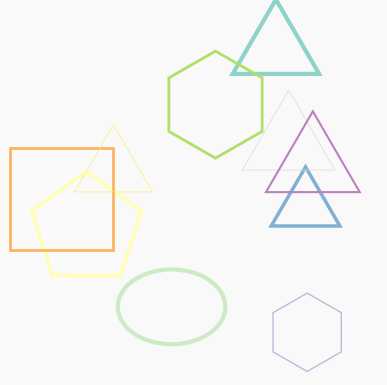[{"shape": "triangle", "thickness": 3, "radius": 0.64, "center": [0.712, 0.873]}, {"shape": "pentagon", "thickness": 2.5, "radius": 0.75, "center": [0.223, 0.406]}, {"shape": "hexagon", "thickness": 1, "radius": 0.51, "center": [0.793, 0.137]}, {"shape": "triangle", "thickness": 2.5, "radius": 0.51, "center": [0.789, 0.464]}, {"shape": "square", "thickness": 2, "radius": 0.66, "center": [0.158, 0.484]}, {"shape": "hexagon", "thickness": 2, "radius": 0.7, "center": [0.556, 0.728]}, {"shape": "triangle", "thickness": 0.5, "radius": 0.69, "center": [0.745, 0.627]}, {"shape": "triangle", "thickness": 1.5, "radius": 0.7, "center": [0.807, 0.571]}, {"shape": "oval", "thickness": 3, "radius": 0.69, "center": [0.443, 0.203]}, {"shape": "triangle", "thickness": 0.5, "radius": 0.58, "center": [0.293, 0.56]}]